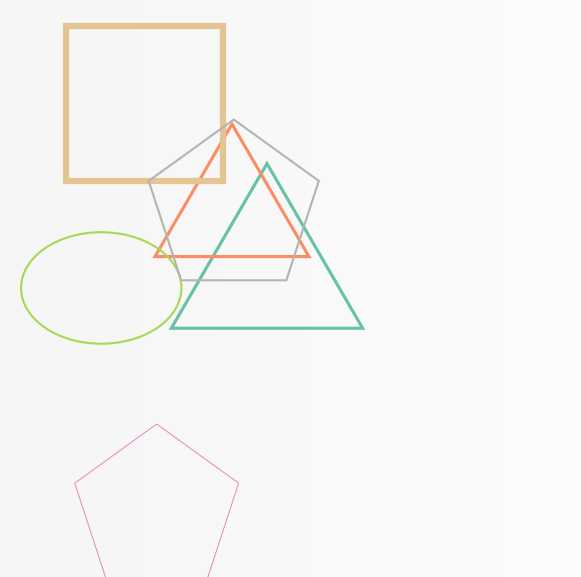[{"shape": "triangle", "thickness": 1.5, "radius": 0.95, "center": [0.459, 0.526]}, {"shape": "triangle", "thickness": 1.5, "radius": 0.76, "center": [0.399, 0.631]}, {"shape": "pentagon", "thickness": 0.5, "radius": 0.74, "center": [0.27, 0.117]}, {"shape": "oval", "thickness": 1, "radius": 0.69, "center": [0.174, 0.5]}, {"shape": "square", "thickness": 3, "radius": 0.67, "center": [0.248, 0.82]}, {"shape": "pentagon", "thickness": 1, "radius": 0.77, "center": [0.402, 0.638]}]